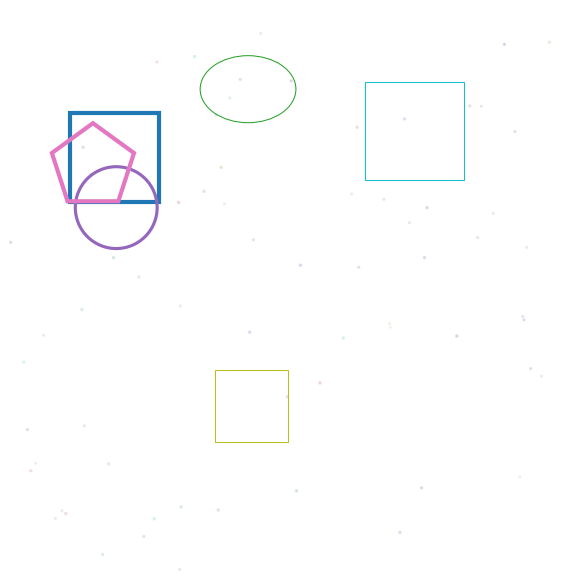[{"shape": "square", "thickness": 2, "radius": 0.39, "center": [0.199, 0.726]}, {"shape": "oval", "thickness": 0.5, "radius": 0.41, "center": [0.429, 0.845]}, {"shape": "circle", "thickness": 1.5, "radius": 0.35, "center": [0.201, 0.64]}, {"shape": "pentagon", "thickness": 2, "radius": 0.37, "center": [0.161, 0.711]}, {"shape": "square", "thickness": 0.5, "radius": 0.31, "center": [0.435, 0.296]}, {"shape": "square", "thickness": 0.5, "radius": 0.43, "center": [0.718, 0.772]}]